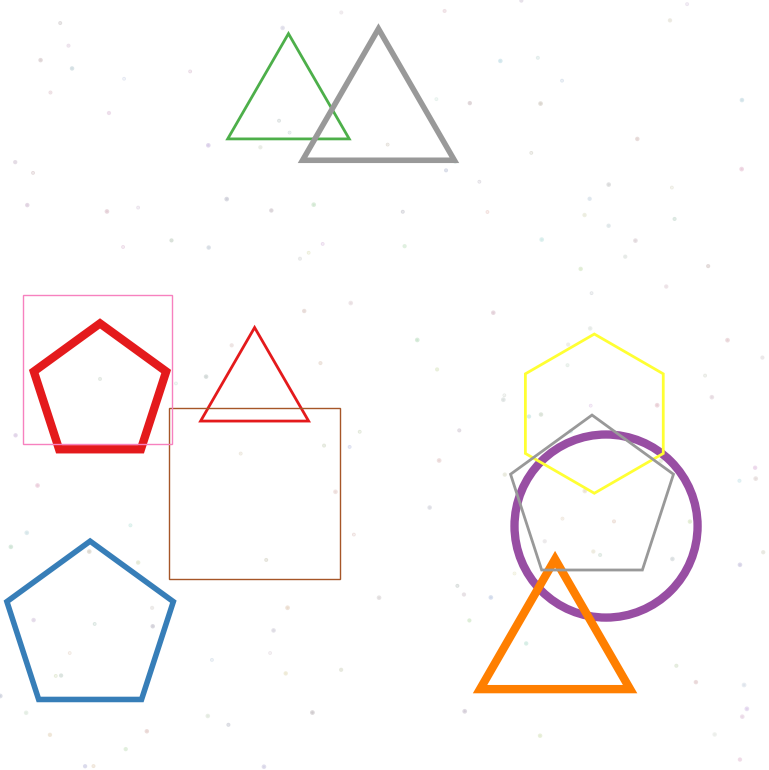[{"shape": "pentagon", "thickness": 3, "radius": 0.45, "center": [0.13, 0.49]}, {"shape": "triangle", "thickness": 1, "radius": 0.4, "center": [0.331, 0.494]}, {"shape": "pentagon", "thickness": 2, "radius": 0.57, "center": [0.117, 0.184]}, {"shape": "triangle", "thickness": 1, "radius": 0.46, "center": [0.375, 0.865]}, {"shape": "circle", "thickness": 3, "radius": 0.59, "center": [0.787, 0.317]}, {"shape": "triangle", "thickness": 3, "radius": 0.56, "center": [0.721, 0.161]}, {"shape": "hexagon", "thickness": 1, "radius": 0.52, "center": [0.772, 0.463]}, {"shape": "square", "thickness": 0.5, "radius": 0.56, "center": [0.33, 0.359]}, {"shape": "square", "thickness": 0.5, "radius": 0.48, "center": [0.126, 0.52]}, {"shape": "pentagon", "thickness": 1, "radius": 0.56, "center": [0.769, 0.35]}, {"shape": "triangle", "thickness": 2, "radius": 0.57, "center": [0.492, 0.849]}]